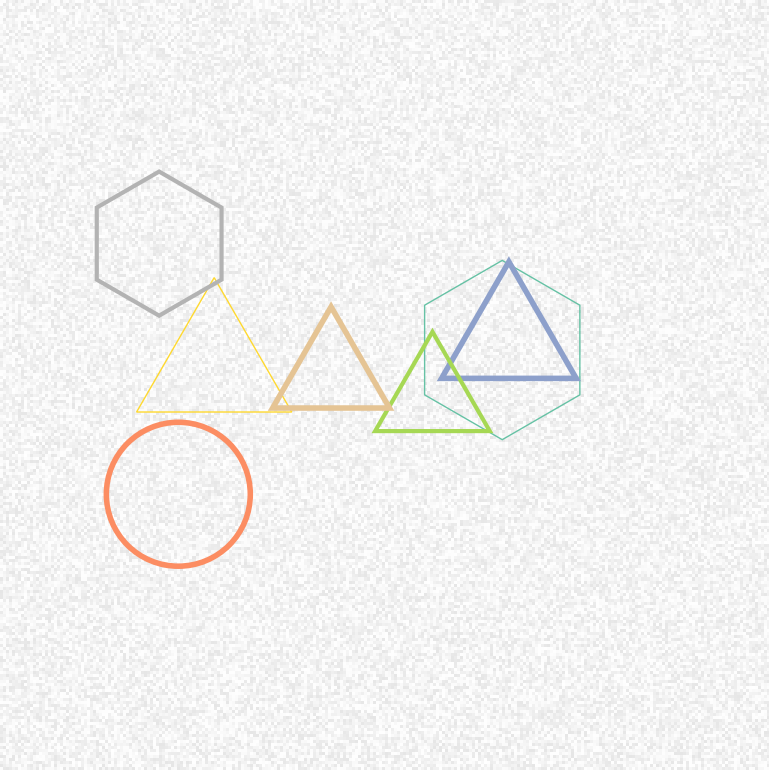[{"shape": "hexagon", "thickness": 0.5, "radius": 0.58, "center": [0.652, 0.545]}, {"shape": "circle", "thickness": 2, "radius": 0.47, "center": [0.232, 0.358]}, {"shape": "triangle", "thickness": 2, "radius": 0.5, "center": [0.661, 0.559]}, {"shape": "triangle", "thickness": 1.5, "radius": 0.43, "center": [0.562, 0.483]}, {"shape": "triangle", "thickness": 0.5, "radius": 0.58, "center": [0.278, 0.523]}, {"shape": "triangle", "thickness": 2, "radius": 0.44, "center": [0.43, 0.514]}, {"shape": "hexagon", "thickness": 1.5, "radius": 0.47, "center": [0.207, 0.684]}]